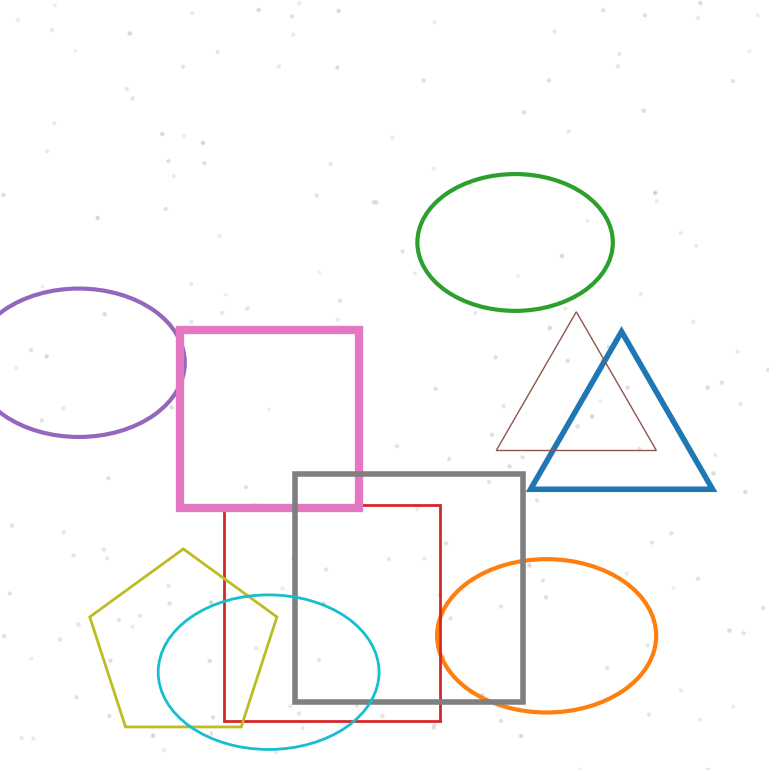[{"shape": "triangle", "thickness": 2, "radius": 0.68, "center": [0.807, 0.433]}, {"shape": "oval", "thickness": 1.5, "radius": 0.71, "center": [0.71, 0.174]}, {"shape": "oval", "thickness": 1.5, "radius": 0.63, "center": [0.669, 0.685]}, {"shape": "square", "thickness": 1, "radius": 0.7, "center": [0.431, 0.204]}, {"shape": "oval", "thickness": 1.5, "radius": 0.69, "center": [0.102, 0.529]}, {"shape": "triangle", "thickness": 0.5, "radius": 0.6, "center": [0.748, 0.475]}, {"shape": "square", "thickness": 3, "radius": 0.58, "center": [0.35, 0.456]}, {"shape": "square", "thickness": 2, "radius": 0.74, "center": [0.532, 0.236]}, {"shape": "pentagon", "thickness": 1, "radius": 0.64, "center": [0.238, 0.159]}, {"shape": "oval", "thickness": 1, "radius": 0.72, "center": [0.349, 0.127]}]